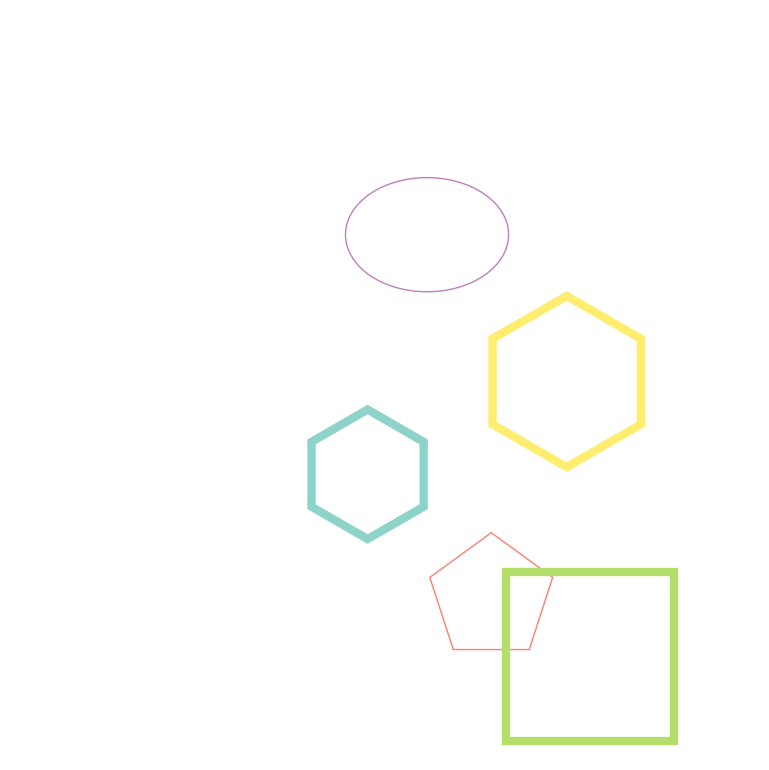[{"shape": "hexagon", "thickness": 3, "radius": 0.42, "center": [0.477, 0.384]}, {"shape": "pentagon", "thickness": 0.5, "radius": 0.42, "center": [0.638, 0.224]}, {"shape": "square", "thickness": 3, "radius": 0.55, "center": [0.766, 0.147]}, {"shape": "oval", "thickness": 0.5, "radius": 0.53, "center": [0.555, 0.695]}, {"shape": "hexagon", "thickness": 3, "radius": 0.56, "center": [0.736, 0.505]}]